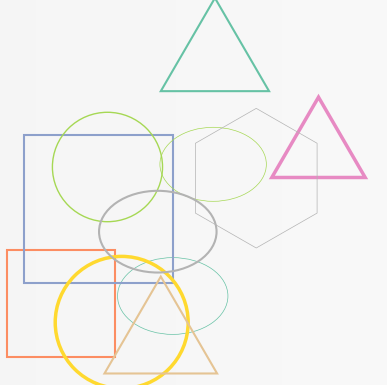[{"shape": "oval", "thickness": 0.5, "radius": 0.71, "center": [0.446, 0.231]}, {"shape": "triangle", "thickness": 1.5, "radius": 0.81, "center": [0.555, 0.844]}, {"shape": "square", "thickness": 1.5, "radius": 0.69, "center": [0.158, 0.212]}, {"shape": "square", "thickness": 1.5, "radius": 0.96, "center": [0.254, 0.457]}, {"shape": "triangle", "thickness": 2.5, "radius": 0.7, "center": [0.822, 0.609]}, {"shape": "circle", "thickness": 1, "radius": 0.71, "center": [0.277, 0.566]}, {"shape": "oval", "thickness": 0.5, "radius": 0.69, "center": [0.55, 0.573]}, {"shape": "circle", "thickness": 2.5, "radius": 0.86, "center": [0.314, 0.163]}, {"shape": "triangle", "thickness": 1.5, "radius": 0.84, "center": [0.415, 0.114]}, {"shape": "hexagon", "thickness": 0.5, "radius": 0.91, "center": [0.661, 0.537]}, {"shape": "oval", "thickness": 1.5, "radius": 0.76, "center": [0.407, 0.398]}]